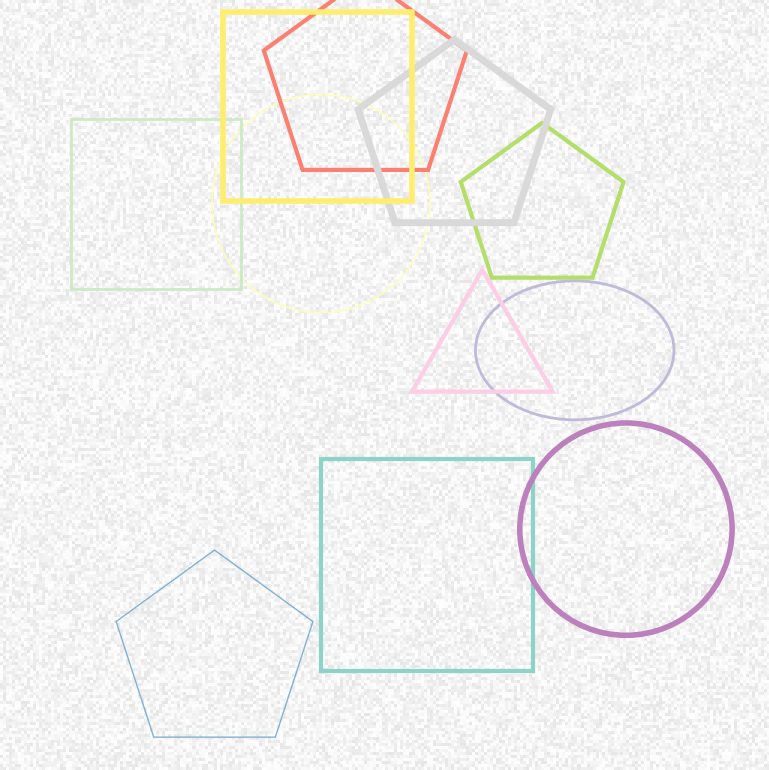[{"shape": "square", "thickness": 1.5, "radius": 0.69, "center": [0.555, 0.266]}, {"shape": "circle", "thickness": 0.5, "radius": 0.71, "center": [0.417, 0.736]}, {"shape": "oval", "thickness": 1, "radius": 0.64, "center": [0.746, 0.545]}, {"shape": "pentagon", "thickness": 1.5, "radius": 0.69, "center": [0.474, 0.892]}, {"shape": "pentagon", "thickness": 0.5, "radius": 0.67, "center": [0.279, 0.151]}, {"shape": "pentagon", "thickness": 1.5, "radius": 0.56, "center": [0.704, 0.729]}, {"shape": "triangle", "thickness": 1.5, "radius": 0.53, "center": [0.626, 0.544]}, {"shape": "pentagon", "thickness": 2.5, "radius": 0.66, "center": [0.59, 0.817]}, {"shape": "circle", "thickness": 2, "radius": 0.69, "center": [0.813, 0.313]}, {"shape": "square", "thickness": 1, "radius": 0.55, "center": [0.203, 0.735]}, {"shape": "square", "thickness": 2, "radius": 0.61, "center": [0.412, 0.862]}]